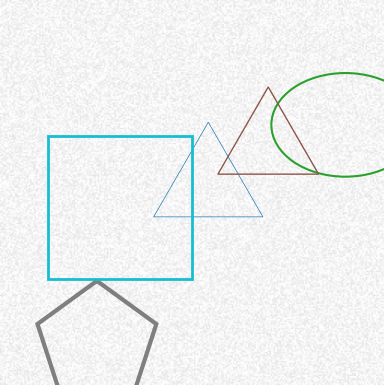[{"shape": "triangle", "thickness": 0.5, "radius": 0.82, "center": [0.541, 0.519]}, {"shape": "oval", "thickness": 1.5, "radius": 0.96, "center": [0.897, 0.676]}, {"shape": "triangle", "thickness": 1, "radius": 0.75, "center": [0.697, 0.623]}, {"shape": "pentagon", "thickness": 3, "radius": 0.81, "center": [0.252, 0.108]}, {"shape": "square", "thickness": 2, "radius": 0.93, "center": [0.312, 0.461]}]